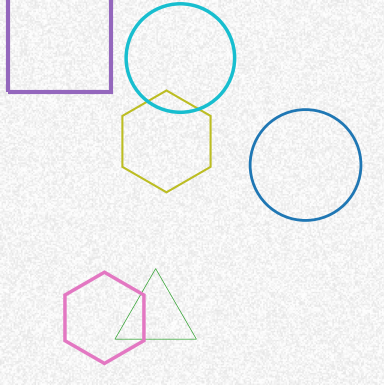[{"shape": "circle", "thickness": 2, "radius": 0.72, "center": [0.794, 0.571]}, {"shape": "triangle", "thickness": 0.5, "radius": 0.61, "center": [0.404, 0.18]}, {"shape": "square", "thickness": 3, "radius": 0.67, "center": [0.155, 0.894]}, {"shape": "hexagon", "thickness": 2.5, "radius": 0.59, "center": [0.271, 0.174]}, {"shape": "hexagon", "thickness": 1.5, "radius": 0.66, "center": [0.432, 0.633]}, {"shape": "circle", "thickness": 2.5, "radius": 0.7, "center": [0.469, 0.849]}]